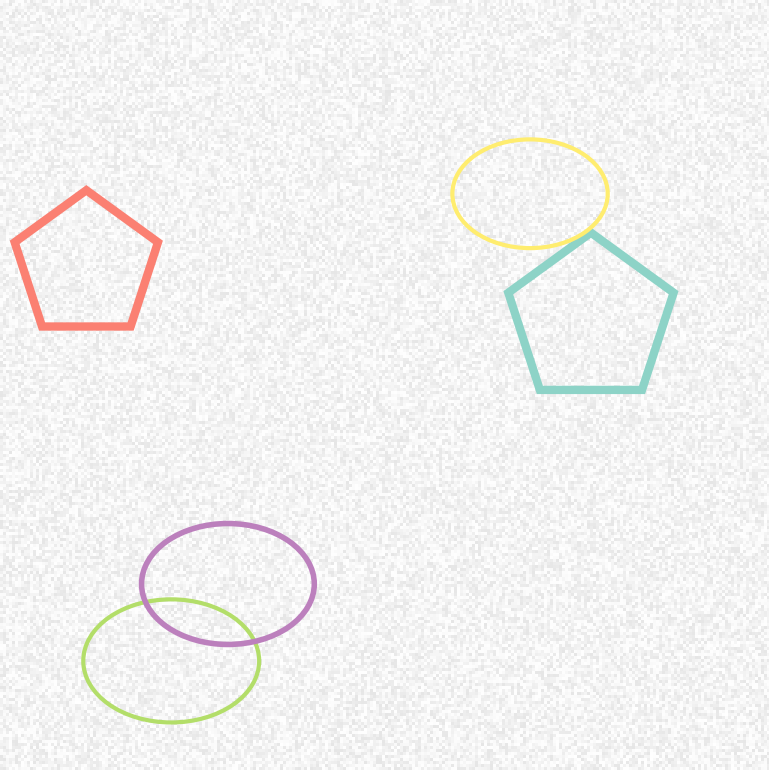[{"shape": "pentagon", "thickness": 3, "radius": 0.56, "center": [0.767, 0.585]}, {"shape": "pentagon", "thickness": 3, "radius": 0.49, "center": [0.112, 0.655]}, {"shape": "oval", "thickness": 1.5, "radius": 0.57, "center": [0.222, 0.142]}, {"shape": "oval", "thickness": 2, "radius": 0.56, "center": [0.296, 0.242]}, {"shape": "oval", "thickness": 1.5, "radius": 0.5, "center": [0.688, 0.748]}]